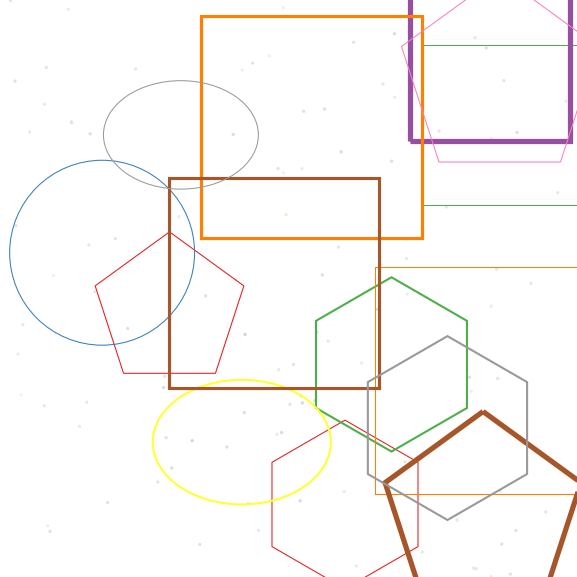[{"shape": "pentagon", "thickness": 0.5, "radius": 0.68, "center": [0.294, 0.462]}, {"shape": "hexagon", "thickness": 0.5, "radius": 0.73, "center": [0.597, 0.126]}, {"shape": "circle", "thickness": 0.5, "radius": 0.8, "center": [0.177, 0.562]}, {"shape": "hexagon", "thickness": 1, "radius": 0.75, "center": [0.678, 0.368]}, {"shape": "square", "thickness": 0.5, "radius": 0.69, "center": [0.868, 0.783]}, {"shape": "square", "thickness": 2.5, "radius": 0.69, "center": [0.848, 0.893]}, {"shape": "square", "thickness": 1.5, "radius": 0.96, "center": [0.54, 0.779]}, {"shape": "square", "thickness": 0.5, "radius": 0.98, "center": [0.847, 0.34]}, {"shape": "oval", "thickness": 1, "radius": 0.77, "center": [0.419, 0.234]}, {"shape": "square", "thickness": 1.5, "radius": 0.91, "center": [0.474, 0.509]}, {"shape": "pentagon", "thickness": 2.5, "radius": 0.89, "center": [0.836, 0.108]}, {"shape": "pentagon", "thickness": 0.5, "radius": 0.89, "center": [0.865, 0.863]}, {"shape": "hexagon", "thickness": 1, "radius": 0.8, "center": [0.775, 0.258]}, {"shape": "oval", "thickness": 0.5, "radius": 0.67, "center": [0.313, 0.766]}]